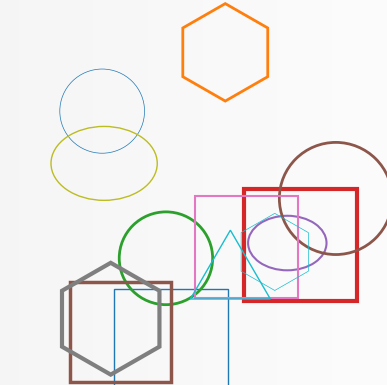[{"shape": "square", "thickness": 1, "radius": 0.74, "center": [0.441, 0.101]}, {"shape": "circle", "thickness": 0.5, "radius": 0.55, "center": [0.264, 0.711]}, {"shape": "hexagon", "thickness": 2, "radius": 0.63, "center": [0.581, 0.864]}, {"shape": "circle", "thickness": 2, "radius": 0.6, "center": [0.428, 0.329]}, {"shape": "square", "thickness": 3, "radius": 0.73, "center": [0.775, 0.363]}, {"shape": "oval", "thickness": 1.5, "radius": 0.51, "center": [0.741, 0.369]}, {"shape": "circle", "thickness": 2, "radius": 0.73, "center": [0.867, 0.485]}, {"shape": "square", "thickness": 2.5, "radius": 0.65, "center": [0.311, 0.138]}, {"shape": "square", "thickness": 1.5, "radius": 0.66, "center": [0.635, 0.359]}, {"shape": "hexagon", "thickness": 3, "radius": 0.73, "center": [0.286, 0.172]}, {"shape": "oval", "thickness": 1, "radius": 0.69, "center": [0.269, 0.576]}, {"shape": "triangle", "thickness": 1, "radius": 0.6, "center": [0.594, 0.283]}, {"shape": "hexagon", "thickness": 0.5, "radius": 0.5, "center": [0.709, 0.346]}]